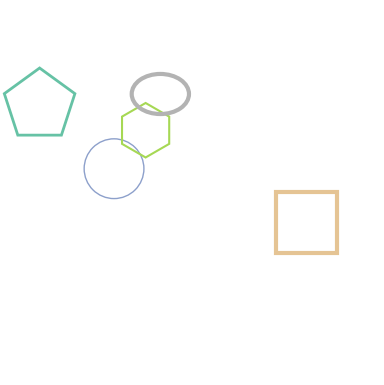[{"shape": "pentagon", "thickness": 2, "radius": 0.48, "center": [0.103, 0.727]}, {"shape": "circle", "thickness": 1, "radius": 0.39, "center": [0.296, 0.562]}, {"shape": "hexagon", "thickness": 1.5, "radius": 0.35, "center": [0.378, 0.662]}, {"shape": "square", "thickness": 3, "radius": 0.4, "center": [0.796, 0.422]}, {"shape": "oval", "thickness": 3, "radius": 0.37, "center": [0.416, 0.756]}]